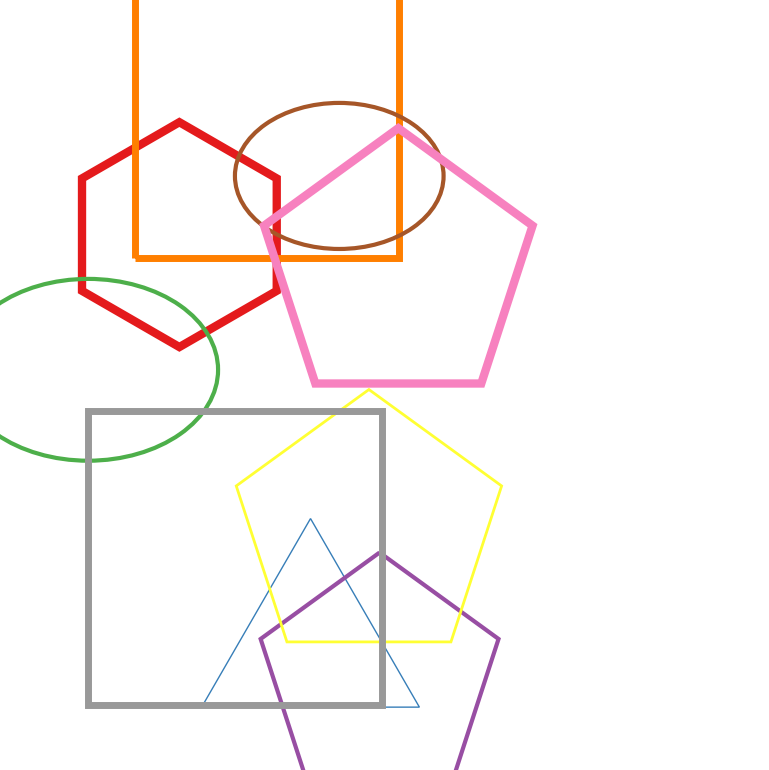[{"shape": "hexagon", "thickness": 3, "radius": 0.73, "center": [0.233, 0.695]}, {"shape": "triangle", "thickness": 0.5, "radius": 0.82, "center": [0.403, 0.163]}, {"shape": "oval", "thickness": 1.5, "radius": 0.84, "center": [0.115, 0.52]}, {"shape": "pentagon", "thickness": 1.5, "radius": 0.81, "center": [0.493, 0.12]}, {"shape": "square", "thickness": 2.5, "radius": 0.86, "center": [0.347, 0.837]}, {"shape": "pentagon", "thickness": 1, "radius": 0.91, "center": [0.479, 0.313]}, {"shape": "oval", "thickness": 1.5, "radius": 0.68, "center": [0.441, 0.772]}, {"shape": "pentagon", "thickness": 3, "radius": 0.92, "center": [0.517, 0.65]}, {"shape": "square", "thickness": 2.5, "radius": 0.95, "center": [0.305, 0.275]}]